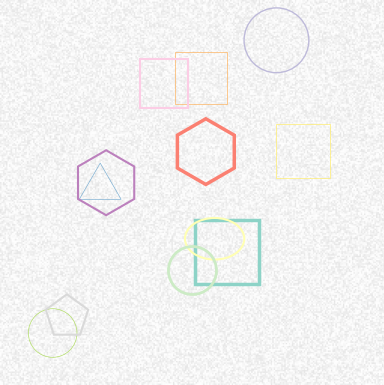[{"shape": "square", "thickness": 2.5, "radius": 0.42, "center": [0.589, 0.345]}, {"shape": "oval", "thickness": 1.5, "radius": 0.39, "center": [0.557, 0.38]}, {"shape": "circle", "thickness": 1, "radius": 0.42, "center": [0.718, 0.895]}, {"shape": "hexagon", "thickness": 2.5, "radius": 0.43, "center": [0.535, 0.606]}, {"shape": "triangle", "thickness": 0.5, "radius": 0.31, "center": [0.26, 0.514]}, {"shape": "square", "thickness": 0.5, "radius": 0.34, "center": [0.523, 0.797]}, {"shape": "circle", "thickness": 0.5, "radius": 0.32, "center": [0.137, 0.135]}, {"shape": "square", "thickness": 1.5, "radius": 0.32, "center": [0.426, 0.783]}, {"shape": "pentagon", "thickness": 1.5, "radius": 0.29, "center": [0.174, 0.178]}, {"shape": "hexagon", "thickness": 1.5, "radius": 0.42, "center": [0.276, 0.525]}, {"shape": "circle", "thickness": 2, "radius": 0.31, "center": [0.5, 0.297]}, {"shape": "square", "thickness": 0.5, "radius": 0.35, "center": [0.786, 0.609]}]